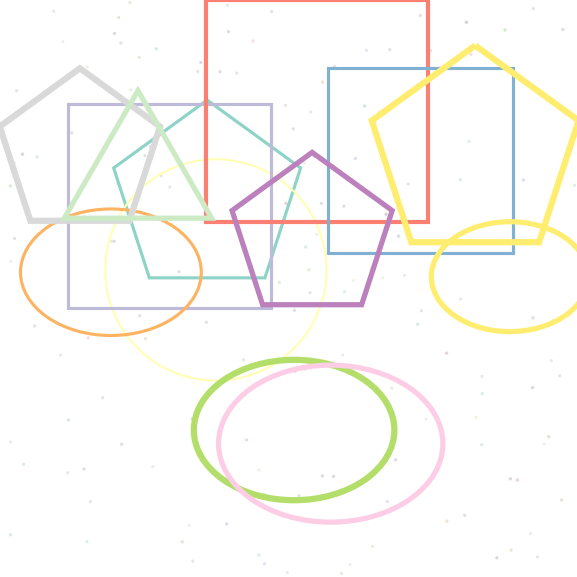[{"shape": "pentagon", "thickness": 1.5, "radius": 0.85, "center": [0.359, 0.656]}, {"shape": "circle", "thickness": 1, "radius": 0.96, "center": [0.374, 0.532]}, {"shape": "square", "thickness": 1.5, "radius": 0.88, "center": [0.293, 0.642]}, {"shape": "square", "thickness": 2, "radius": 0.96, "center": [0.55, 0.806]}, {"shape": "square", "thickness": 1.5, "radius": 0.8, "center": [0.728, 0.721]}, {"shape": "oval", "thickness": 1.5, "radius": 0.78, "center": [0.192, 0.528]}, {"shape": "oval", "thickness": 3, "radius": 0.87, "center": [0.509, 0.255]}, {"shape": "oval", "thickness": 2.5, "radius": 0.97, "center": [0.573, 0.231]}, {"shape": "pentagon", "thickness": 3, "radius": 0.73, "center": [0.138, 0.735]}, {"shape": "pentagon", "thickness": 2.5, "radius": 0.73, "center": [0.54, 0.589]}, {"shape": "triangle", "thickness": 2.5, "radius": 0.74, "center": [0.239, 0.695]}, {"shape": "pentagon", "thickness": 3, "radius": 0.94, "center": [0.823, 0.732]}, {"shape": "oval", "thickness": 2.5, "radius": 0.68, "center": [0.883, 0.52]}]